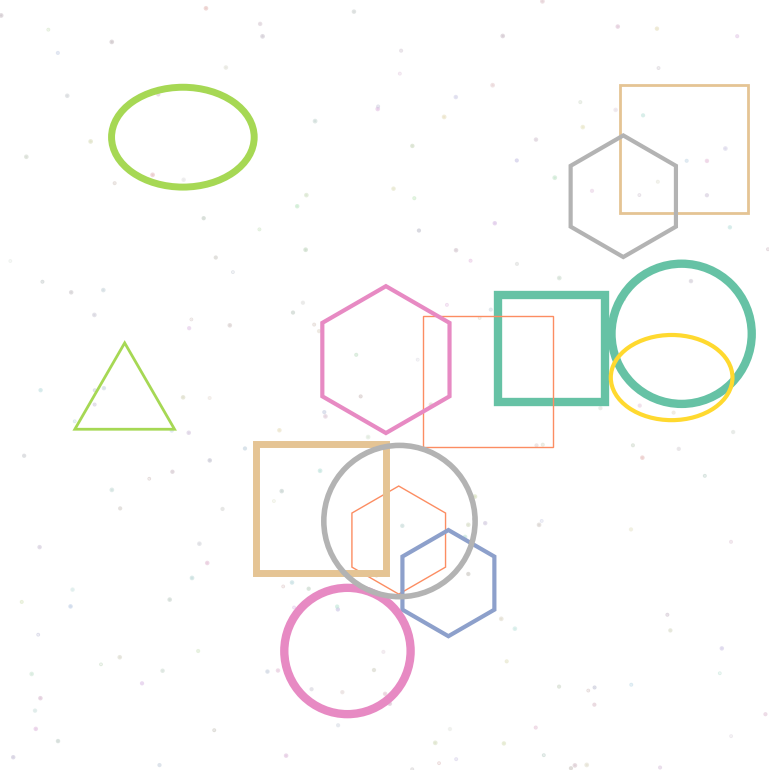[{"shape": "circle", "thickness": 3, "radius": 0.46, "center": [0.885, 0.566]}, {"shape": "square", "thickness": 3, "radius": 0.35, "center": [0.716, 0.547]}, {"shape": "hexagon", "thickness": 0.5, "radius": 0.35, "center": [0.518, 0.299]}, {"shape": "square", "thickness": 0.5, "radius": 0.42, "center": [0.634, 0.505]}, {"shape": "hexagon", "thickness": 1.5, "radius": 0.34, "center": [0.582, 0.243]}, {"shape": "circle", "thickness": 3, "radius": 0.41, "center": [0.451, 0.155]}, {"shape": "hexagon", "thickness": 1.5, "radius": 0.48, "center": [0.501, 0.533]}, {"shape": "triangle", "thickness": 1, "radius": 0.37, "center": [0.162, 0.48]}, {"shape": "oval", "thickness": 2.5, "radius": 0.46, "center": [0.237, 0.822]}, {"shape": "oval", "thickness": 1.5, "radius": 0.4, "center": [0.872, 0.51]}, {"shape": "square", "thickness": 1, "radius": 0.42, "center": [0.888, 0.807]}, {"shape": "square", "thickness": 2.5, "radius": 0.42, "center": [0.417, 0.34]}, {"shape": "circle", "thickness": 2, "radius": 0.49, "center": [0.519, 0.323]}, {"shape": "hexagon", "thickness": 1.5, "radius": 0.39, "center": [0.809, 0.745]}]